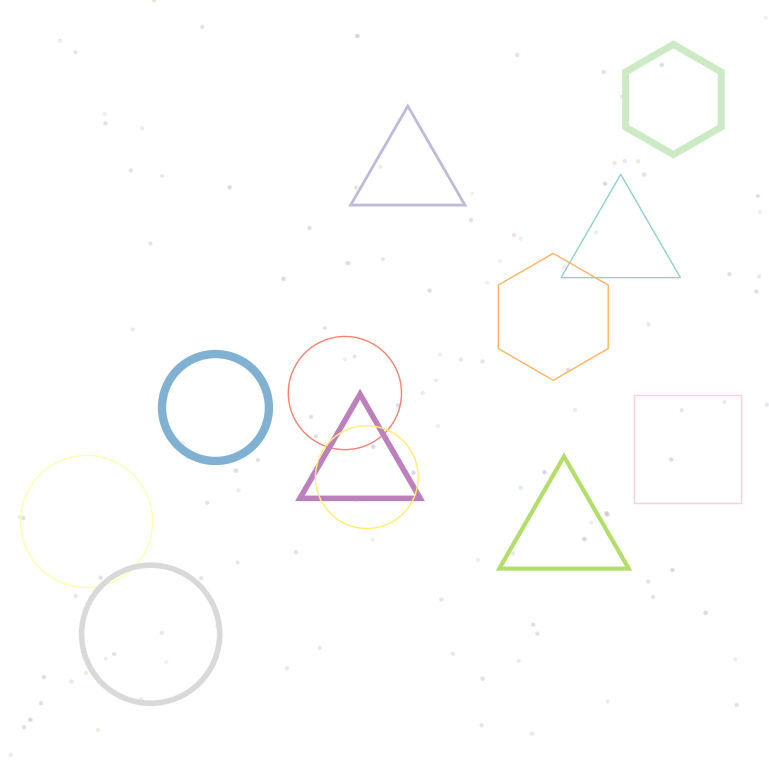[{"shape": "triangle", "thickness": 0.5, "radius": 0.45, "center": [0.806, 0.684]}, {"shape": "circle", "thickness": 0.5, "radius": 0.43, "center": [0.112, 0.323]}, {"shape": "triangle", "thickness": 1, "radius": 0.43, "center": [0.53, 0.777]}, {"shape": "circle", "thickness": 0.5, "radius": 0.37, "center": [0.448, 0.49]}, {"shape": "circle", "thickness": 3, "radius": 0.35, "center": [0.28, 0.471]}, {"shape": "hexagon", "thickness": 0.5, "radius": 0.41, "center": [0.718, 0.589]}, {"shape": "triangle", "thickness": 1.5, "radius": 0.49, "center": [0.732, 0.31]}, {"shape": "square", "thickness": 0.5, "radius": 0.35, "center": [0.893, 0.417]}, {"shape": "circle", "thickness": 2, "radius": 0.45, "center": [0.196, 0.176]}, {"shape": "triangle", "thickness": 2, "radius": 0.45, "center": [0.468, 0.398]}, {"shape": "hexagon", "thickness": 2.5, "radius": 0.36, "center": [0.875, 0.871]}, {"shape": "circle", "thickness": 0.5, "radius": 0.33, "center": [0.476, 0.38]}]